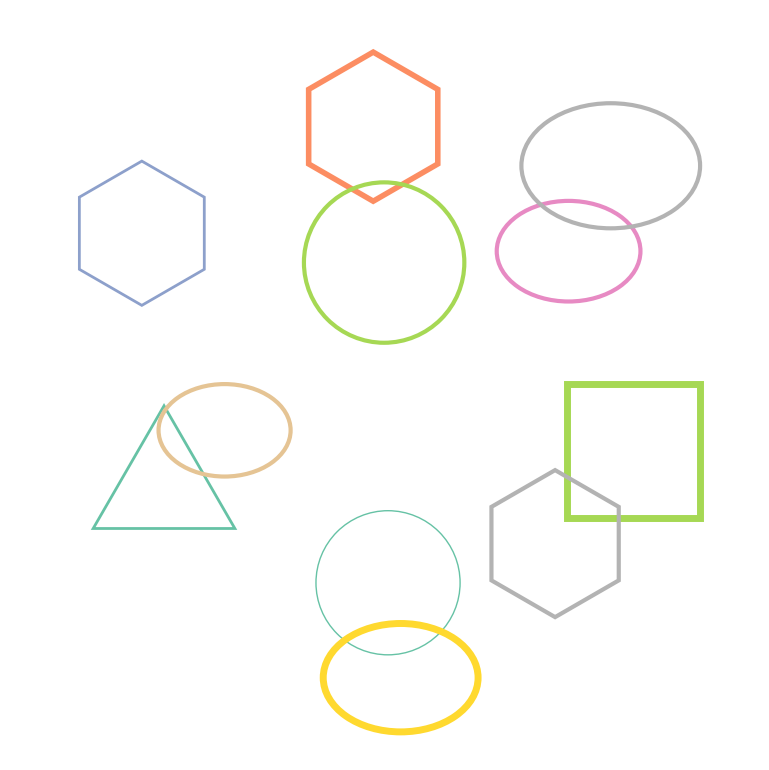[{"shape": "triangle", "thickness": 1, "radius": 0.53, "center": [0.213, 0.367]}, {"shape": "circle", "thickness": 0.5, "radius": 0.47, "center": [0.504, 0.243]}, {"shape": "hexagon", "thickness": 2, "radius": 0.48, "center": [0.485, 0.836]}, {"shape": "hexagon", "thickness": 1, "radius": 0.47, "center": [0.184, 0.697]}, {"shape": "oval", "thickness": 1.5, "radius": 0.47, "center": [0.738, 0.674]}, {"shape": "circle", "thickness": 1.5, "radius": 0.52, "center": [0.499, 0.659]}, {"shape": "square", "thickness": 2.5, "radius": 0.43, "center": [0.823, 0.414]}, {"shape": "oval", "thickness": 2.5, "radius": 0.5, "center": [0.52, 0.12]}, {"shape": "oval", "thickness": 1.5, "radius": 0.43, "center": [0.292, 0.441]}, {"shape": "oval", "thickness": 1.5, "radius": 0.58, "center": [0.793, 0.785]}, {"shape": "hexagon", "thickness": 1.5, "radius": 0.48, "center": [0.721, 0.294]}]